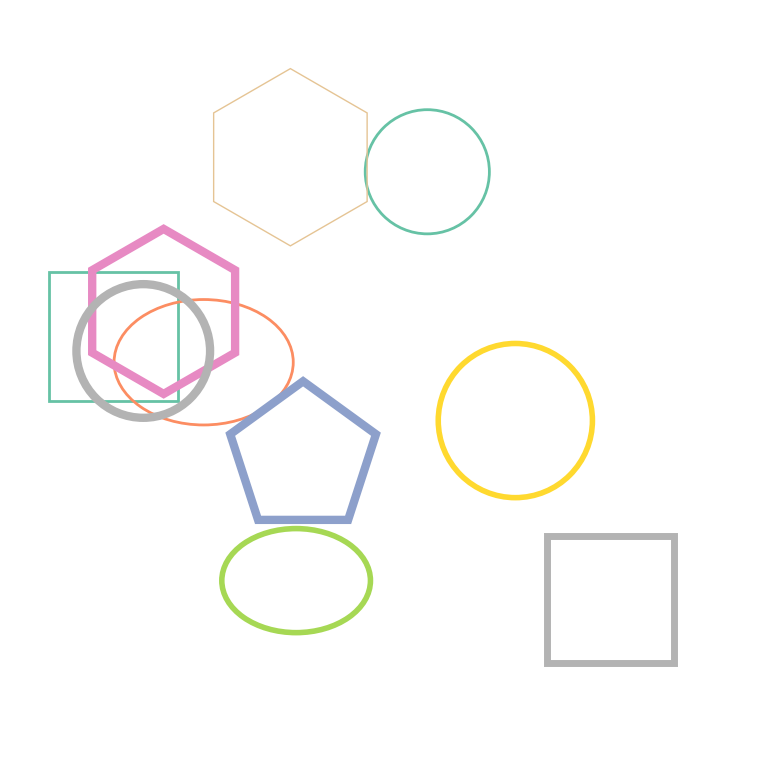[{"shape": "circle", "thickness": 1, "radius": 0.4, "center": [0.555, 0.777]}, {"shape": "square", "thickness": 1, "radius": 0.42, "center": [0.147, 0.563]}, {"shape": "oval", "thickness": 1, "radius": 0.58, "center": [0.264, 0.53]}, {"shape": "pentagon", "thickness": 3, "radius": 0.5, "center": [0.394, 0.405]}, {"shape": "hexagon", "thickness": 3, "radius": 0.54, "center": [0.213, 0.596]}, {"shape": "oval", "thickness": 2, "radius": 0.48, "center": [0.385, 0.246]}, {"shape": "circle", "thickness": 2, "radius": 0.5, "center": [0.669, 0.454]}, {"shape": "hexagon", "thickness": 0.5, "radius": 0.58, "center": [0.377, 0.796]}, {"shape": "circle", "thickness": 3, "radius": 0.43, "center": [0.186, 0.544]}, {"shape": "square", "thickness": 2.5, "radius": 0.41, "center": [0.793, 0.221]}]